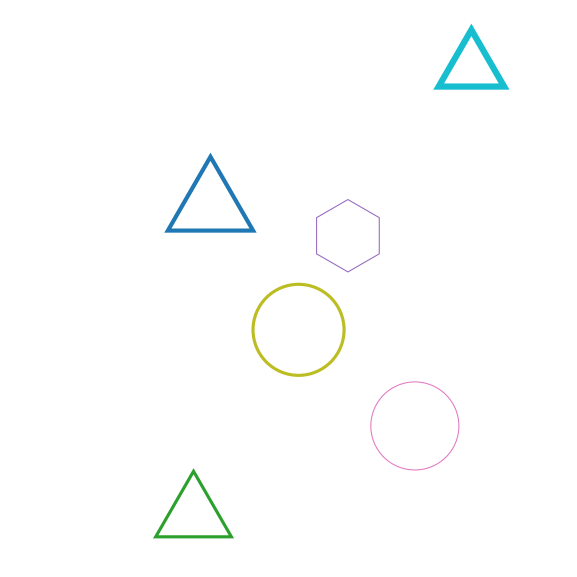[{"shape": "triangle", "thickness": 2, "radius": 0.43, "center": [0.364, 0.642]}, {"shape": "triangle", "thickness": 1.5, "radius": 0.38, "center": [0.335, 0.107]}, {"shape": "hexagon", "thickness": 0.5, "radius": 0.31, "center": [0.602, 0.591]}, {"shape": "circle", "thickness": 0.5, "radius": 0.38, "center": [0.718, 0.262]}, {"shape": "circle", "thickness": 1.5, "radius": 0.39, "center": [0.517, 0.428]}, {"shape": "triangle", "thickness": 3, "radius": 0.33, "center": [0.816, 0.882]}]